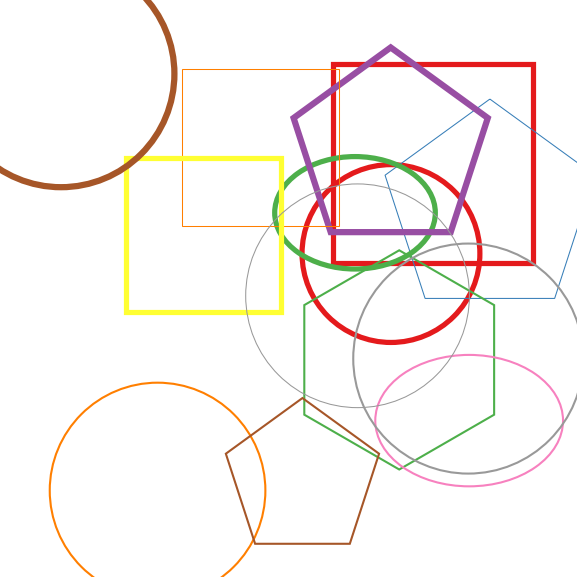[{"shape": "square", "thickness": 2.5, "radius": 0.86, "center": [0.75, 0.716]}, {"shape": "circle", "thickness": 2.5, "radius": 0.77, "center": [0.677, 0.56]}, {"shape": "pentagon", "thickness": 0.5, "radius": 0.95, "center": [0.848, 0.637]}, {"shape": "hexagon", "thickness": 1, "radius": 0.95, "center": [0.691, 0.376]}, {"shape": "oval", "thickness": 2.5, "radius": 0.7, "center": [0.615, 0.631]}, {"shape": "pentagon", "thickness": 3, "radius": 0.88, "center": [0.677, 0.74]}, {"shape": "square", "thickness": 0.5, "radius": 0.68, "center": [0.452, 0.743]}, {"shape": "circle", "thickness": 1, "radius": 0.93, "center": [0.273, 0.15]}, {"shape": "square", "thickness": 2.5, "radius": 0.67, "center": [0.352, 0.592]}, {"shape": "circle", "thickness": 3, "radius": 0.98, "center": [0.106, 0.871]}, {"shape": "pentagon", "thickness": 1, "radius": 0.7, "center": [0.524, 0.17]}, {"shape": "oval", "thickness": 1, "radius": 0.81, "center": [0.812, 0.271]}, {"shape": "circle", "thickness": 0.5, "radius": 0.97, "center": [0.619, 0.487]}, {"shape": "circle", "thickness": 1, "radius": 1.0, "center": [0.811, 0.378]}]